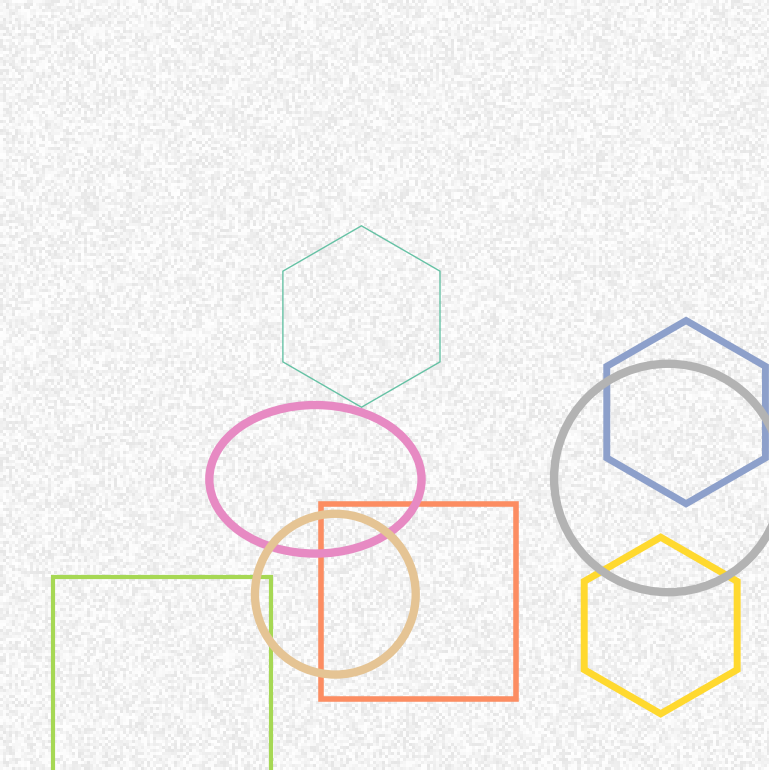[{"shape": "hexagon", "thickness": 0.5, "radius": 0.59, "center": [0.469, 0.589]}, {"shape": "square", "thickness": 2, "radius": 0.63, "center": [0.544, 0.218]}, {"shape": "hexagon", "thickness": 2.5, "radius": 0.59, "center": [0.891, 0.465]}, {"shape": "oval", "thickness": 3, "radius": 0.69, "center": [0.41, 0.378]}, {"shape": "square", "thickness": 1.5, "radius": 0.71, "center": [0.211, 0.11]}, {"shape": "hexagon", "thickness": 2.5, "radius": 0.57, "center": [0.858, 0.188]}, {"shape": "circle", "thickness": 3, "radius": 0.52, "center": [0.436, 0.228]}, {"shape": "circle", "thickness": 3, "radius": 0.74, "center": [0.868, 0.379]}]